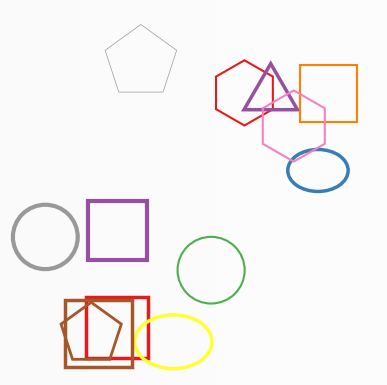[{"shape": "hexagon", "thickness": 1.5, "radius": 0.42, "center": [0.631, 0.759]}, {"shape": "square", "thickness": 2.5, "radius": 0.4, "center": [0.302, 0.149]}, {"shape": "oval", "thickness": 2.5, "radius": 0.39, "center": [0.821, 0.557]}, {"shape": "circle", "thickness": 1.5, "radius": 0.43, "center": [0.545, 0.298]}, {"shape": "triangle", "thickness": 2.5, "radius": 0.4, "center": [0.699, 0.755]}, {"shape": "square", "thickness": 3, "radius": 0.38, "center": [0.303, 0.4]}, {"shape": "square", "thickness": 1.5, "radius": 0.37, "center": [0.849, 0.758]}, {"shape": "oval", "thickness": 2.5, "radius": 0.5, "center": [0.447, 0.112]}, {"shape": "pentagon", "thickness": 2, "radius": 0.41, "center": [0.235, 0.133]}, {"shape": "square", "thickness": 2.5, "radius": 0.43, "center": [0.255, 0.134]}, {"shape": "hexagon", "thickness": 1.5, "radius": 0.46, "center": [0.758, 0.673]}, {"shape": "circle", "thickness": 3, "radius": 0.42, "center": [0.117, 0.385]}, {"shape": "pentagon", "thickness": 0.5, "radius": 0.49, "center": [0.364, 0.839]}]